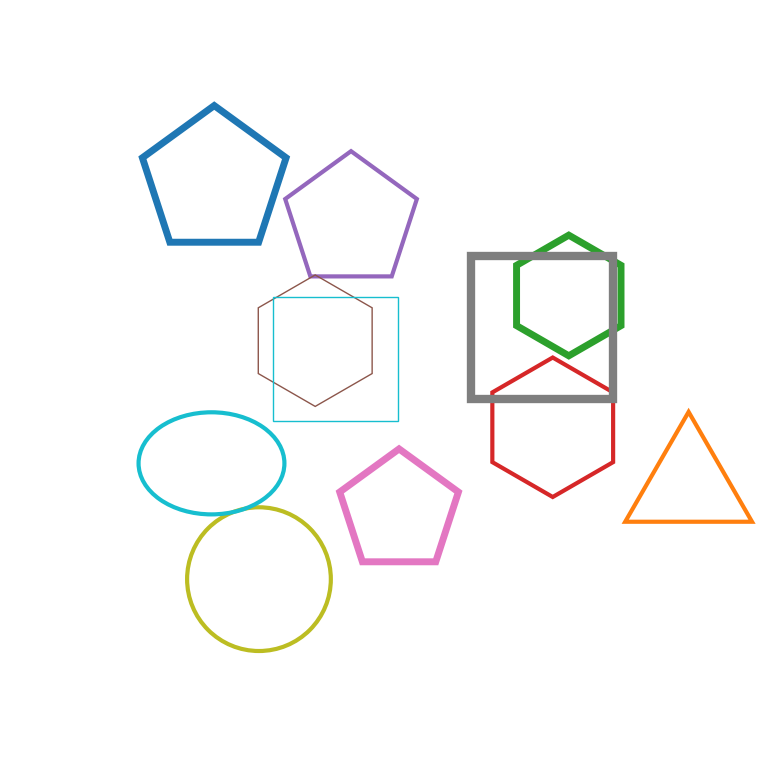[{"shape": "pentagon", "thickness": 2.5, "radius": 0.49, "center": [0.278, 0.765]}, {"shape": "triangle", "thickness": 1.5, "radius": 0.48, "center": [0.894, 0.37]}, {"shape": "hexagon", "thickness": 2.5, "radius": 0.39, "center": [0.739, 0.616]}, {"shape": "hexagon", "thickness": 1.5, "radius": 0.45, "center": [0.718, 0.445]}, {"shape": "pentagon", "thickness": 1.5, "radius": 0.45, "center": [0.456, 0.714]}, {"shape": "hexagon", "thickness": 0.5, "radius": 0.43, "center": [0.409, 0.558]}, {"shape": "pentagon", "thickness": 2.5, "radius": 0.41, "center": [0.518, 0.336]}, {"shape": "square", "thickness": 3, "radius": 0.46, "center": [0.704, 0.575]}, {"shape": "circle", "thickness": 1.5, "radius": 0.47, "center": [0.336, 0.248]}, {"shape": "oval", "thickness": 1.5, "radius": 0.47, "center": [0.275, 0.398]}, {"shape": "square", "thickness": 0.5, "radius": 0.4, "center": [0.436, 0.534]}]